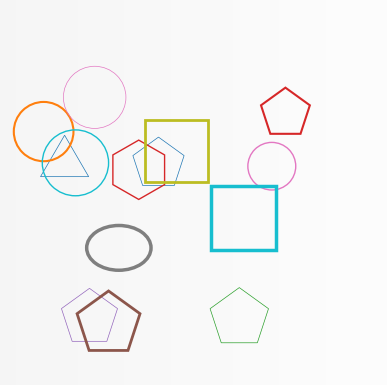[{"shape": "triangle", "thickness": 0.5, "radius": 0.36, "center": [0.167, 0.577]}, {"shape": "pentagon", "thickness": 0.5, "radius": 0.35, "center": [0.409, 0.574]}, {"shape": "circle", "thickness": 1.5, "radius": 0.38, "center": [0.113, 0.658]}, {"shape": "pentagon", "thickness": 0.5, "radius": 0.4, "center": [0.618, 0.174]}, {"shape": "pentagon", "thickness": 1.5, "radius": 0.33, "center": [0.737, 0.706]}, {"shape": "hexagon", "thickness": 1, "radius": 0.39, "center": [0.358, 0.559]}, {"shape": "pentagon", "thickness": 0.5, "radius": 0.38, "center": [0.231, 0.175]}, {"shape": "pentagon", "thickness": 2, "radius": 0.43, "center": [0.28, 0.159]}, {"shape": "circle", "thickness": 1, "radius": 0.31, "center": [0.701, 0.568]}, {"shape": "circle", "thickness": 0.5, "radius": 0.4, "center": [0.244, 0.747]}, {"shape": "oval", "thickness": 2.5, "radius": 0.42, "center": [0.307, 0.356]}, {"shape": "square", "thickness": 2, "radius": 0.4, "center": [0.455, 0.609]}, {"shape": "circle", "thickness": 1, "radius": 0.43, "center": [0.195, 0.577]}, {"shape": "square", "thickness": 2.5, "radius": 0.42, "center": [0.629, 0.433]}]